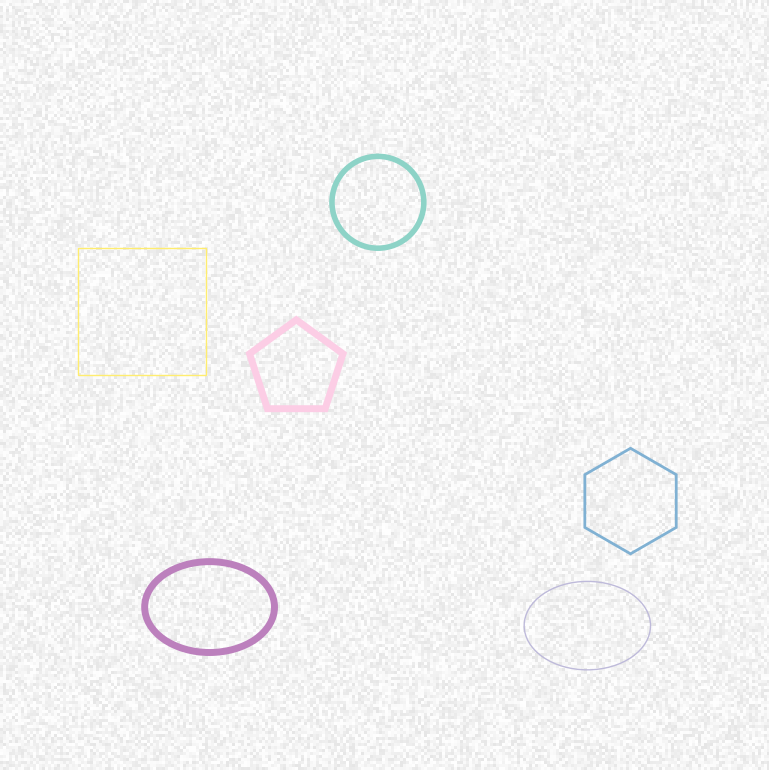[{"shape": "circle", "thickness": 2, "radius": 0.3, "center": [0.491, 0.737]}, {"shape": "oval", "thickness": 0.5, "radius": 0.41, "center": [0.763, 0.188]}, {"shape": "hexagon", "thickness": 1, "radius": 0.34, "center": [0.819, 0.349]}, {"shape": "pentagon", "thickness": 2.5, "radius": 0.32, "center": [0.385, 0.521]}, {"shape": "oval", "thickness": 2.5, "radius": 0.42, "center": [0.272, 0.212]}, {"shape": "square", "thickness": 0.5, "radius": 0.42, "center": [0.184, 0.595]}]